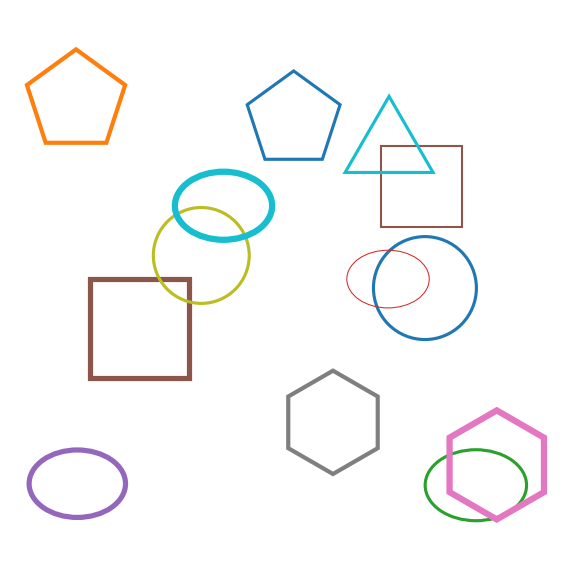[{"shape": "circle", "thickness": 1.5, "radius": 0.45, "center": [0.736, 0.5]}, {"shape": "pentagon", "thickness": 1.5, "radius": 0.42, "center": [0.508, 0.792]}, {"shape": "pentagon", "thickness": 2, "radius": 0.45, "center": [0.132, 0.824]}, {"shape": "oval", "thickness": 1.5, "radius": 0.44, "center": [0.824, 0.159]}, {"shape": "oval", "thickness": 0.5, "radius": 0.36, "center": [0.672, 0.516]}, {"shape": "oval", "thickness": 2.5, "radius": 0.42, "center": [0.134, 0.162]}, {"shape": "square", "thickness": 2.5, "radius": 0.43, "center": [0.242, 0.43]}, {"shape": "square", "thickness": 1, "radius": 0.35, "center": [0.73, 0.676]}, {"shape": "hexagon", "thickness": 3, "radius": 0.47, "center": [0.86, 0.194]}, {"shape": "hexagon", "thickness": 2, "radius": 0.45, "center": [0.577, 0.268]}, {"shape": "circle", "thickness": 1.5, "radius": 0.41, "center": [0.349, 0.557]}, {"shape": "oval", "thickness": 3, "radius": 0.42, "center": [0.387, 0.643]}, {"shape": "triangle", "thickness": 1.5, "radius": 0.44, "center": [0.674, 0.744]}]